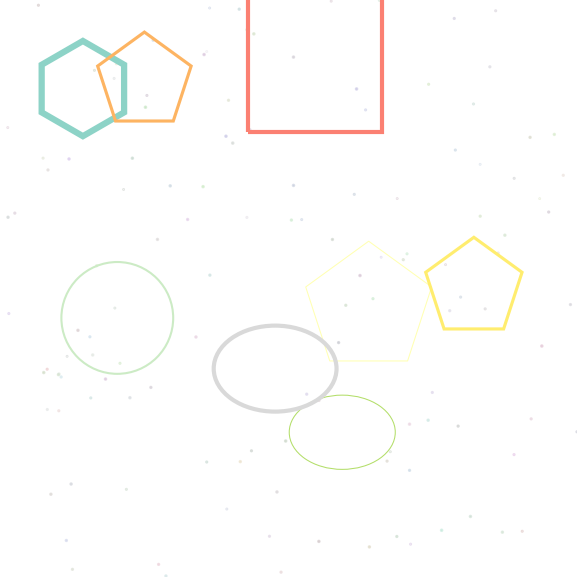[{"shape": "hexagon", "thickness": 3, "radius": 0.41, "center": [0.144, 0.846]}, {"shape": "pentagon", "thickness": 0.5, "radius": 0.57, "center": [0.638, 0.467]}, {"shape": "square", "thickness": 2, "radius": 0.58, "center": [0.546, 0.886]}, {"shape": "pentagon", "thickness": 1.5, "radius": 0.43, "center": [0.25, 0.858]}, {"shape": "oval", "thickness": 0.5, "radius": 0.46, "center": [0.593, 0.251]}, {"shape": "oval", "thickness": 2, "radius": 0.53, "center": [0.476, 0.361]}, {"shape": "circle", "thickness": 1, "radius": 0.48, "center": [0.203, 0.449]}, {"shape": "pentagon", "thickness": 1.5, "radius": 0.44, "center": [0.821, 0.5]}]